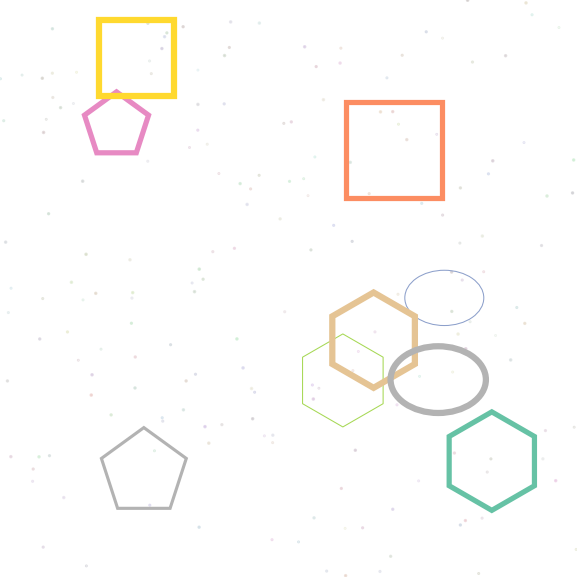[{"shape": "hexagon", "thickness": 2.5, "radius": 0.43, "center": [0.852, 0.201]}, {"shape": "square", "thickness": 2.5, "radius": 0.41, "center": [0.683, 0.739]}, {"shape": "oval", "thickness": 0.5, "radius": 0.34, "center": [0.769, 0.483]}, {"shape": "pentagon", "thickness": 2.5, "radius": 0.29, "center": [0.202, 0.782]}, {"shape": "hexagon", "thickness": 0.5, "radius": 0.4, "center": [0.594, 0.34]}, {"shape": "square", "thickness": 3, "radius": 0.33, "center": [0.237, 0.898]}, {"shape": "hexagon", "thickness": 3, "radius": 0.41, "center": [0.647, 0.41]}, {"shape": "oval", "thickness": 3, "radius": 0.41, "center": [0.759, 0.342]}, {"shape": "pentagon", "thickness": 1.5, "radius": 0.39, "center": [0.249, 0.181]}]